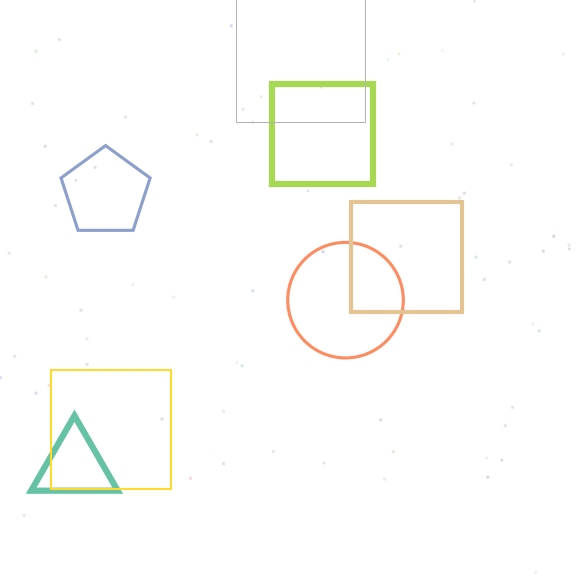[{"shape": "triangle", "thickness": 3, "radius": 0.43, "center": [0.129, 0.193]}, {"shape": "circle", "thickness": 1.5, "radius": 0.5, "center": [0.598, 0.479]}, {"shape": "pentagon", "thickness": 1.5, "radius": 0.41, "center": [0.183, 0.666]}, {"shape": "square", "thickness": 3, "radius": 0.43, "center": [0.559, 0.767]}, {"shape": "square", "thickness": 1, "radius": 0.52, "center": [0.192, 0.255]}, {"shape": "square", "thickness": 2, "radius": 0.48, "center": [0.704, 0.554]}, {"shape": "square", "thickness": 0.5, "radius": 0.56, "center": [0.52, 0.899]}]